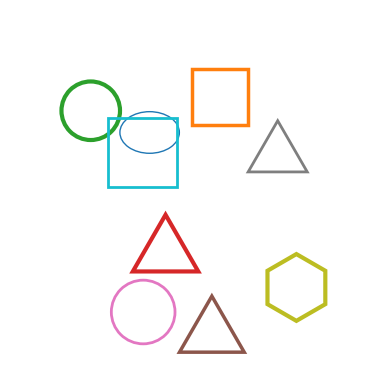[{"shape": "oval", "thickness": 1, "radius": 0.39, "center": [0.389, 0.656]}, {"shape": "square", "thickness": 2.5, "radius": 0.36, "center": [0.571, 0.748]}, {"shape": "circle", "thickness": 3, "radius": 0.38, "center": [0.236, 0.712]}, {"shape": "triangle", "thickness": 3, "radius": 0.49, "center": [0.43, 0.344]}, {"shape": "triangle", "thickness": 2.5, "radius": 0.49, "center": [0.55, 0.134]}, {"shape": "circle", "thickness": 2, "radius": 0.41, "center": [0.372, 0.19]}, {"shape": "triangle", "thickness": 2, "radius": 0.44, "center": [0.721, 0.598]}, {"shape": "hexagon", "thickness": 3, "radius": 0.43, "center": [0.77, 0.253]}, {"shape": "square", "thickness": 2, "radius": 0.45, "center": [0.37, 0.604]}]